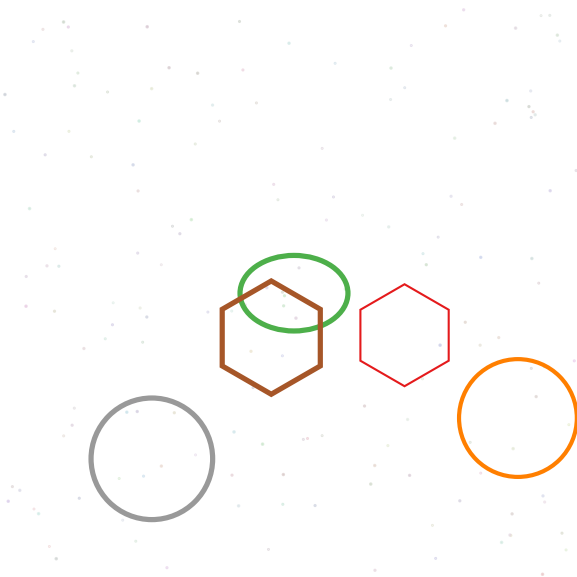[{"shape": "hexagon", "thickness": 1, "radius": 0.44, "center": [0.701, 0.419]}, {"shape": "oval", "thickness": 2.5, "radius": 0.47, "center": [0.509, 0.491]}, {"shape": "circle", "thickness": 2, "radius": 0.51, "center": [0.897, 0.275]}, {"shape": "hexagon", "thickness": 2.5, "radius": 0.49, "center": [0.47, 0.415]}, {"shape": "circle", "thickness": 2.5, "radius": 0.53, "center": [0.263, 0.205]}]